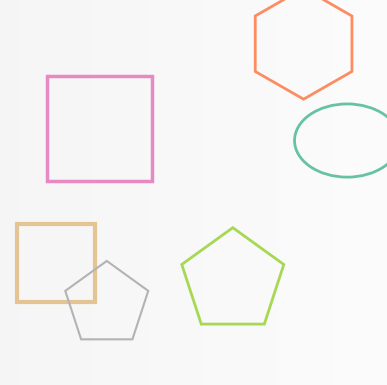[{"shape": "oval", "thickness": 2, "radius": 0.68, "center": [0.896, 0.635]}, {"shape": "hexagon", "thickness": 2, "radius": 0.72, "center": [0.783, 0.886]}, {"shape": "square", "thickness": 2.5, "radius": 0.68, "center": [0.256, 0.666]}, {"shape": "pentagon", "thickness": 2, "radius": 0.69, "center": [0.601, 0.27]}, {"shape": "square", "thickness": 3, "radius": 0.51, "center": [0.145, 0.316]}, {"shape": "pentagon", "thickness": 1.5, "radius": 0.56, "center": [0.276, 0.21]}]